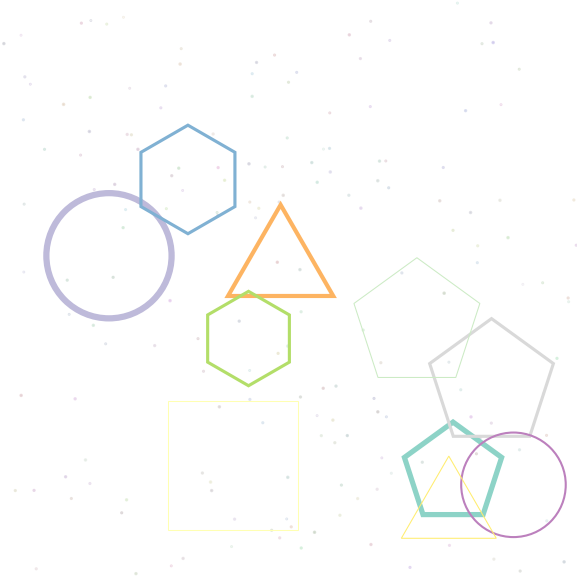[{"shape": "pentagon", "thickness": 2.5, "radius": 0.44, "center": [0.784, 0.18]}, {"shape": "square", "thickness": 0.5, "radius": 0.56, "center": [0.403, 0.193]}, {"shape": "circle", "thickness": 3, "radius": 0.54, "center": [0.189, 0.556]}, {"shape": "hexagon", "thickness": 1.5, "radius": 0.47, "center": [0.325, 0.688]}, {"shape": "triangle", "thickness": 2, "radius": 0.53, "center": [0.486, 0.539]}, {"shape": "hexagon", "thickness": 1.5, "radius": 0.41, "center": [0.43, 0.413]}, {"shape": "pentagon", "thickness": 1.5, "radius": 0.56, "center": [0.851, 0.335]}, {"shape": "circle", "thickness": 1, "radius": 0.45, "center": [0.889, 0.16]}, {"shape": "pentagon", "thickness": 0.5, "radius": 0.57, "center": [0.722, 0.438]}, {"shape": "triangle", "thickness": 0.5, "radius": 0.47, "center": [0.777, 0.114]}]